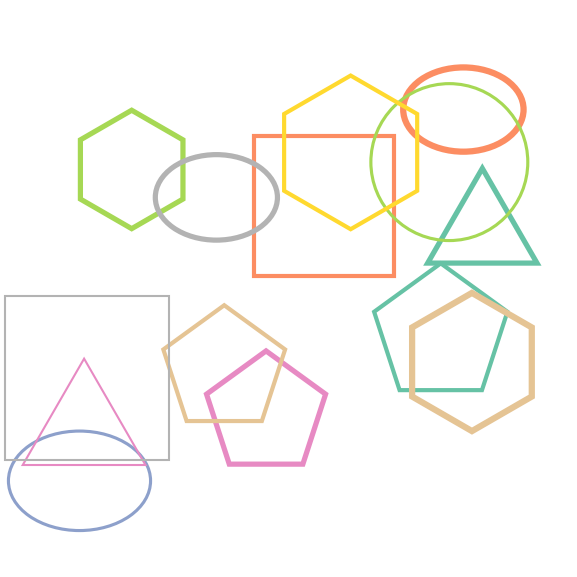[{"shape": "pentagon", "thickness": 2, "radius": 0.61, "center": [0.763, 0.422]}, {"shape": "triangle", "thickness": 2.5, "radius": 0.55, "center": [0.835, 0.598]}, {"shape": "oval", "thickness": 3, "radius": 0.52, "center": [0.802, 0.809]}, {"shape": "square", "thickness": 2, "radius": 0.61, "center": [0.561, 0.643]}, {"shape": "oval", "thickness": 1.5, "radius": 0.62, "center": [0.138, 0.167]}, {"shape": "triangle", "thickness": 1, "radius": 0.61, "center": [0.146, 0.255]}, {"shape": "pentagon", "thickness": 2.5, "radius": 0.54, "center": [0.461, 0.283]}, {"shape": "hexagon", "thickness": 2.5, "radius": 0.51, "center": [0.228, 0.706]}, {"shape": "circle", "thickness": 1.5, "radius": 0.68, "center": [0.778, 0.718]}, {"shape": "hexagon", "thickness": 2, "radius": 0.67, "center": [0.607, 0.735]}, {"shape": "hexagon", "thickness": 3, "radius": 0.6, "center": [0.817, 0.372]}, {"shape": "pentagon", "thickness": 2, "radius": 0.55, "center": [0.388, 0.36]}, {"shape": "oval", "thickness": 2.5, "radius": 0.53, "center": [0.375, 0.657]}, {"shape": "square", "thickness": 1, "radius": 0.71, "center": [0.15, 0.344]}]